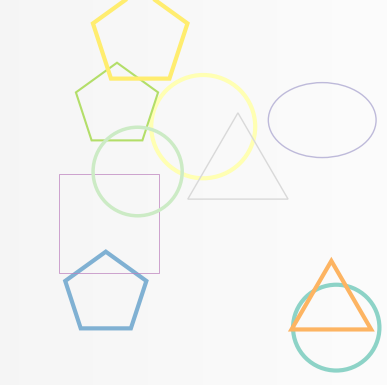[{"shape": "circle", "thickness": 3, "radius": 0.56, "center": [0.868, 0.149]}, {"shape": "circle", "thickness": 3, "radius": 0.67, "center": [0.524, 0.671]}, {"shape": "oval", "thickness": 1, "radius": 0.7, "center": [0.831, 0.688]}, {"shape": "pentagon", "thickness": 3, "radius": 0.55, "center": [0.273, 0.236]}, {"shape": "triangle", "thickness": 3, "radius": 0.59, "center": [0.855, 0.204]}, {"shape": "pentagon", "thickness": 1.5, "radius": 0.56, "center": [0.302, 0.726]}, {"shape": "triangle", "thickness": 1, "radius": 0.75, "center": [0.614, 0.558]}, {"shape": "square", "thickness": 0.5, "radius": 0.64, "center": [0.28, 0.419]}, {"shape": "circle", "thickness": 2.5, "radius": 0.57, "center": [0.355, 0.555]}, {"shape": "pentagon", "thickness": 3, "radius": 0.64, "center": [0.362, 0.9]}]